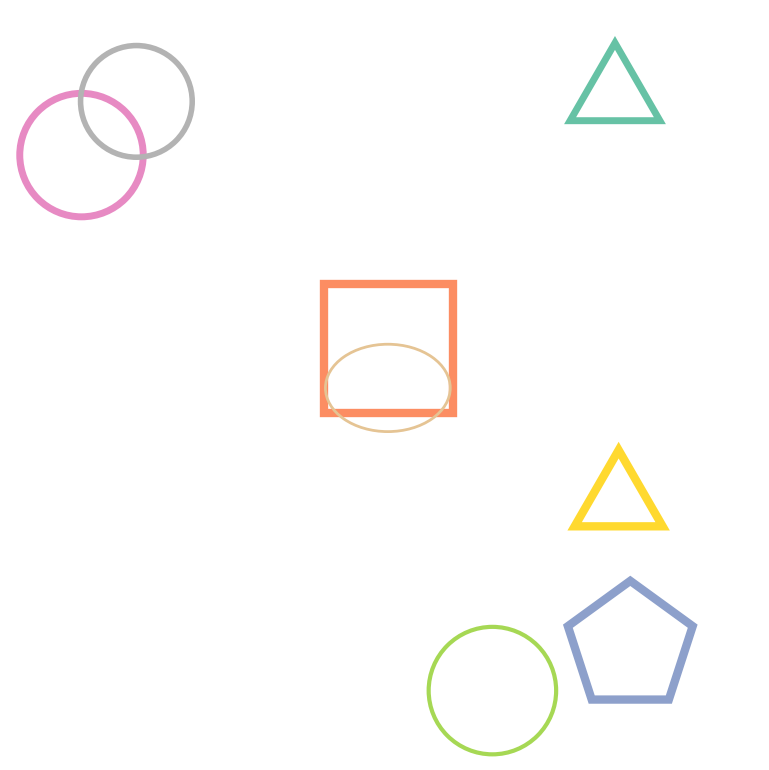[{"shape": "triangle", "thickness": 2.5, "radius": 0.34, "center": [0.799, 0.877]}, {"shape": "square", "thickness": 3, "radius": 0.42, "center": [0.505, 0.547]}, {"shape": "pentagon", "thickness": 3, "radius": 0.43, "center": [0.819, 0.16]}, {"shape": "circle", "thickness": 2.5, "radius": 0.4, "center": [0.106, 0.799]}, {"shape": "circle", "thickness": 1.5, "radius": 0.41, "center": [0.639, 0.103]}, {"shape": "triangle", "thickness": 3, "radius": 0.33, "center": [0.803, 0.349]}, {"shape": "oval", "thickness": 1, "radius": 0.41, "center": [0.504, 0.496]}, {"shape": "circle", "thickness": 2, "radius": 0.36, "center": [0.177, 0.868]}]